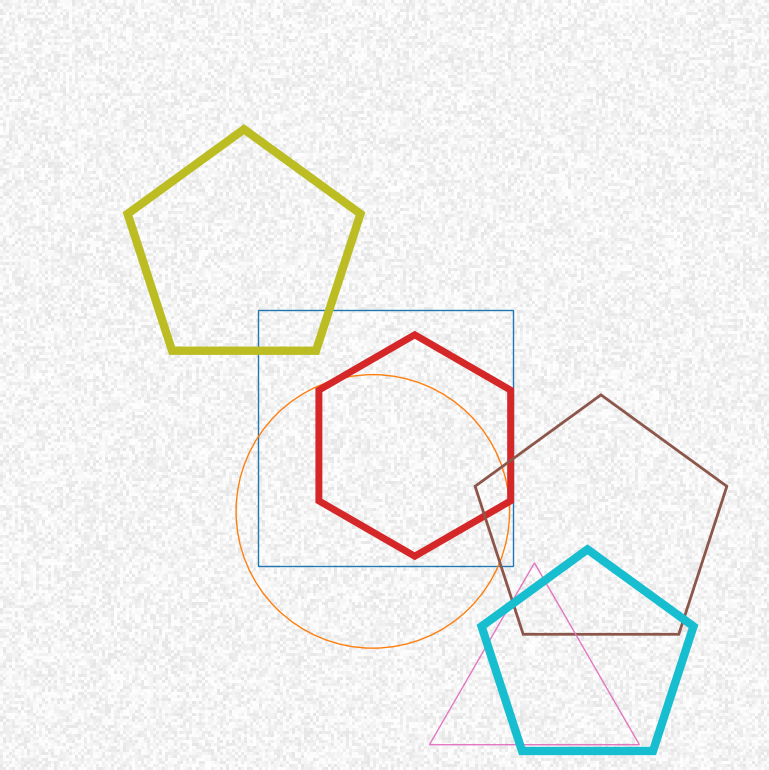[{"shape": "square", "thickness": 0.5, "radius": 0.83, "center": [0.501, 0.431]}, {"shape": "circle", "thickness": 0.5, "radius": 0.89, "center": [0.484, 0.336]}, {"shape": "hexagon", "thickness": 2.5, "radius": 0.72, "center": [0.539, 0.421]}, {"shape": "pentagon", "thickness": 1, "radius": 0.86, "center": [0.78, 0.315]}, {"shape": "triangle", "thickness": 0.5, "radius": 0.79, "center": [0.694, 0.112]}, {"shape": "pentagon", "thickness": 3, "radius": 0.79, "center": [0.317, 0.673]}, {"shape": "pentagon", "thickness": 3, "radius": 0.72, "center": [0.763, 0.142]}]